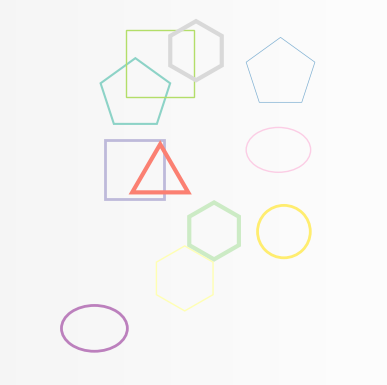[{"shape": "pentagon", "thickness": 1.5, "radius": 0.47, "center": [0.349, 0.755]}, {"shape": "hexagon", "thickness": 1, "radius": 0.42, "center": [0.477, 0.277]}, {"shape": "square", "thickness": 2, "radius": 0.38, "center": [0.348, 0.56]}, {"shape": "triangle", "thickness": 3, "radius": 0.42, "center": [0.413, 0.542]}, {"shape": "pentagon", "thickness": 0.5, "radius": 0.47, "center": [0.724, 0.81]}, {"shape": "square", "thickness": 1, "radius": 0.44, "center": [0.412, 0.835]}, {"shape": "oval", "thickness": 1, "radius": 0.42, "center": [0.718, 0.611]}, {"shape": "hexagon", "thickness": 3, "radius": 0.38, "center": [0.506, 0.868]}, {"shape": "oval", "thickness": 2, "radius": 0.43, "center": [0.244, 0.147]}, {"shape": "hexagon", "thickness": 3, "radius": 0.37, "center": [0.552, 0.4]}, {"shape": "circle", "thickness": 2, "radius": 0.34, "center": [0.733, 0.398]}]